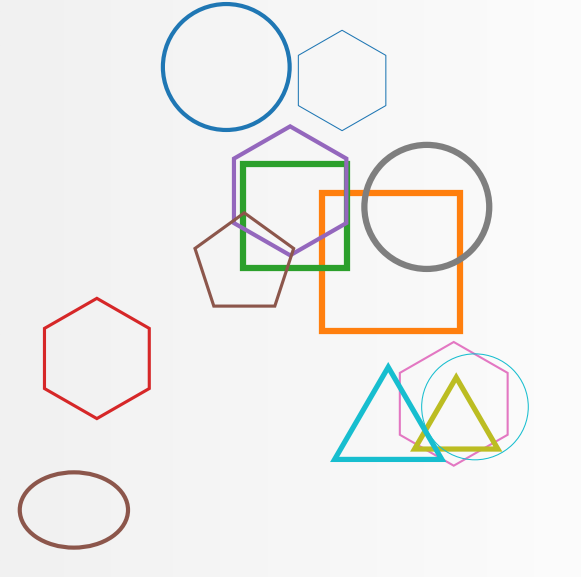[{"shape": "circle", "thickness": 2, "radius": 0.55, "center": [0.389, 0.883]}, {"shape": "hexagon", "thickness": 0.5, "radius": 0.43, "center": [0.589, 0.86]}, {"shape": "square", "thickness": 3, "radius": 0.6, "center": [0.672, 0.546]}, {"shape": "square", "thickness": 3, "radius": 0.45, "center": [0.507, 0.625]}, {"shape": "hexagon", "thickness": 1.5, "radius": 0.52, "center": [0.167, 0.378]}, {"shape": "hexagon", "thickness": 2, "radius": 0.56, "center": [0.499, 0.669]}, {"shape": "oval", "thickness": 2, "radius": 0.47, "center": [0.127, 0.116]}, {"shape": "pentagon", "thickness": 1.5, "radius": 0.45, "center": [0.42, 0.541]}, {"shape": "hexagon", "thickness": 1, "radius": 0.54, "center": [0.781, 0.3]}, {"shape": "circle", "thickness": 3, "radius": 0.54, "center": [0.734, 0.641]}, {"shape": "triangle", "thickness": 2.5, "radius": 0.41, "center": [0.785, 0.263]}, {"shape": "triangle", "thickness": 2.5, "radius": 0.53, "center": [0.668, 0.257]}, {"shape": "circle", "thickness": 0.5, "radius": 0.46, "center": [0.817, 0.295]}]